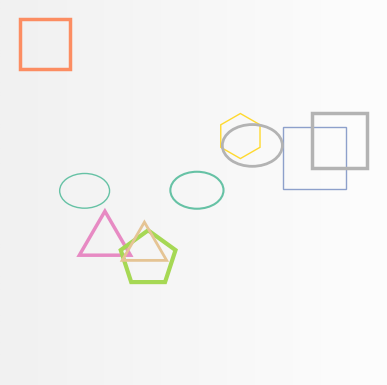[{"shape": "oval", "thickness": 1, "radius": 0.32, "center": [0.218, 0.504]}, {"shape": "oval", "thickness": 1.5, "radius": 0.34, "center": [0.508, 0.506]}, {"shape": "square", "thickness": 2.5, "radius": 0.32, "center": [0.116, 0.886]}, {"shape": "square", "thickness": 1, "radius": 0.4, "center": [0.812, 0.59]}, {"shape": "triangle", "thickness": 2.5, "radius": 0.38, "center": [0.271, 0.375]}, {"shape": "pentagon", "thickness": 3, "radius": 0.37, "center": [0.382, 0.327]}, {"shape": "hexagon", "thickness": 1, "radius": 0.29, "center": [0.62, 0.647]}, {"shape": "triangle", "thickness": 2, "radius": 0.33, "center": [0.373, 0.357]}, {"shape": "square", "thickness": 2.5, "radius": 0.36, "center": [0.876, 0.636]}, {"shape": "oval", "thickness": 2, "radius": 0.39, "center": [0.651, 0.622]}]